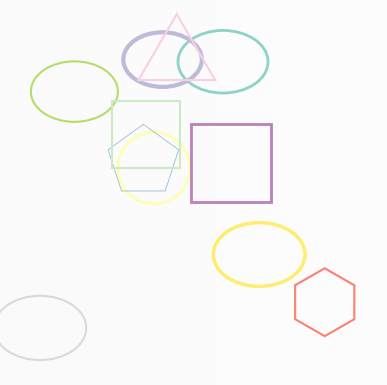[{"shape": "oval", "thickness": 2, "radius": 0.58, "center": [0.575, 0.84]}, {"shape": "circle", "thickness": 2, "radius": 0.47, "center": [0.397, 0.563]}, {"shape": "oval", "thickness": 3, "radius": 0.51, "center": [0.419, 0.845]}, {"shape": "hexagon", "thickness": 1.5, "radius": 0.44, "center": [0.838, 0.215]}, {"shape": "pentagon", "thickness": 0.5, "radius": 0.48, "center": [0.37, 0.581]}, {"shape": "oval", "thickness": 1.5, "radius": 0.56, "center": [0.192, 0.762]}, {"shape": "triangle", "thickness": 1.5, "radius": 0.57, "center": [0.456, 0.849]}, {"shape": "oval", "thickness": 1.5, "radius": 0.6, "center": [0.103, 0.148]}, {"shape": "square", "thickness": 2, "radius": 0.51, "center": [0.596, 0.577]}, {"shape": "square", "thickness": 1.5, "radius": 0.43, "center": [0.377, 0.651]}, {"shape": "oval", "thickness": 2.5, "radius": 0.59, "center": [0.669, 0.339]}]